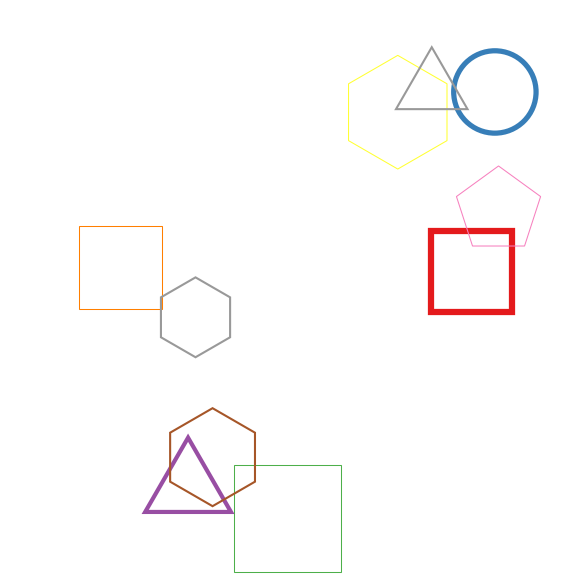[{"shape": "square", "thickness": 3, "radius": 0.35, "center": [0.816, 0.529]}, {"shape": "circle", "thickness": 2.5, "radius": 0.36, "center": [0.857, 0.84]}, {"shape": "square", "thickness": 0.5, "radius": 0.46, "center": [0.498, 0.102]}, {"shape": "triangle", "thickness": 2, "radius": 0.43, "center": [0.326, 0.156]}, {"shape": "square", "thickness": 0.5, "radius": 0.36, "center": [0.208, 0.536]}, {"shape": "hexagon", "thickness": 0.5, "radius": 0.49, "center": [0.689, 0.805]}, {"shape": "hexagon", "thickness": 1, "radius": 0.42, "center": [0.368, 0.207]}, {"shape": "pentagon", "thickness": 0.5, "radius": 0.38, "center": [0.863, 0.635]}, {"shape": "hexagon", "thickness": 1, "radius": 0.35, "center": [0.339, 0.45]}, {"shape": "triangle", "thickness": 1, "radius": 0.36, "center": [0.748, 0.846]}]